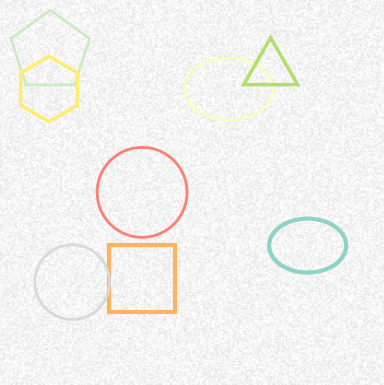[{"shape": "oval", "thickness": 3, "radius": 0.5, "center": [0.799, 0.362]}, {"shape": "oval", "thickness": 1.5, "radius": 0.58, "center": [0.594, 0.768]}, {"shape": "circle", "thickness": 2, "radius": 0.58, "center": [0.369, 0.5]}, {"shape": "square", "thickness": 3, "radius": 0.43, "center": [0.369, 0.277]}, {"shape": "triangle", "thickness": 2.5, "radius": 0.41, "center": [0.703, 0.821]}, {"shape": "circle", "thickness": 2, "radius": 0.49, "center": [0.187, 0.267]}, {"shape": "pentagon", "thickness": 2, "radius": 0.54, "center": [0.131, 0.867]}, {"shape": "hexagon", "thickness": 2.5, "radius": 0.42, "center": [0.127, 0.769]}]